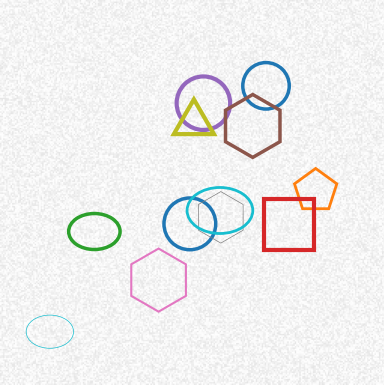[{"shape": "circle", "thickness": 2.5, "radius": 0.34, "center": [0.493, 0.419]}, {"shape": "circle", "thickness": 2.5, "radius": 0.3, "center": [0.691, 0.777]}, {"shape": "pentagon", "thickness": 2, "radius": 0.29, "center": [0.82, 0.505]}, {"shape": "oval", "thickness": 2.5, "radius": 0.33, "center": [0.245, 0.399]}, {"shape": "square", "thickness": 3, "radius": 0.33, "center": [0.751, 0.417]}, {"shape": "circle", "thickness": 3, "radius": 0.35, "center": [0.528, 0.732]}, {"shape": "hexagon", "thickness": 2.5, "radius": 0.41, "center": [0.656, 0.673]}, {"shape": "hexagon", "thickness": 1.5, "radius": 0.41, "center": [0.412, 0.272]}, {"shape": "hexagon", "thickness": 0.5, "radius": 0.33, "center": [0.574, 0.435]}, {"shape": "triangle", "thickness": 3, "radius": 0.3, "center": [0.504, 0.682]}, {"shape": "oval", "thickness": 0.5, "radius": 0.31, "center": [0.13, 0.138]}, {"shape": "oval", "thickness": 2, "radius": 0.43, "center": [0.571, 0.453]}]